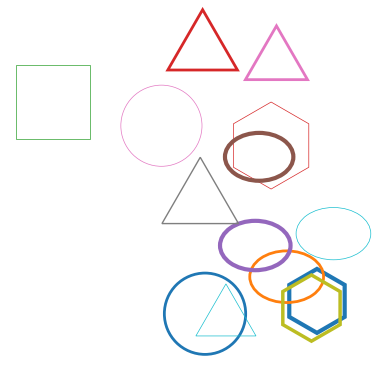[{"shape": "hexagon", "thickness": 3, "radius": 0.42, "center": [0.823, 0.218]}, {"shape": "circle", "thickness": 2, "radius": 0.53, "center": [0.532, 0.185]}, {"shape": "oval", "thickness": 2, "radius": 0.48, "center": [0.745, 0.281]}, {"shape": "square", "thickness": 0.5, "radius": 0.48, "center": [0.139, 0.735]}, {"shape": "triangle", "thickness": 2, "radius": 0.52, "center": [0.526, 0.87]}, {"shape": "hexagon", "thickness": 0.5, "radius": 0.56, "center": [0.704, 0.622]}, {"shape": "oval", "thickness": 3, "radius": 0.46, "center": [0.663, 0.362]}, {"shape": "oval", "thickness": 3, "radius": 0.44, "center": [0.673, 0.593]}, {"shape": "circle", "thickness": 0.5, "radius": 0.53, "center": [0.419, 0.673]}, {"shape": "triangle", "thickness": 2, "radius": 0.47, "center": [0.718, 0.84]}, {"shape": "triangle", "thickness": 1, "radius": 0.57, "center": [0.52, 0.477]}, {"shape": "hexagon", "thickness": 2.5, "radius": 0.43, "center": [0.809, 0.2]}, {"shape": "oval", "thickness": 0.5, "radius": 0.49, "center": [0.866, 0.393]}, {"shape": "triangle", "thickness": 0.5, "radius": 0.45, "center": [0.587, 0.172]}]